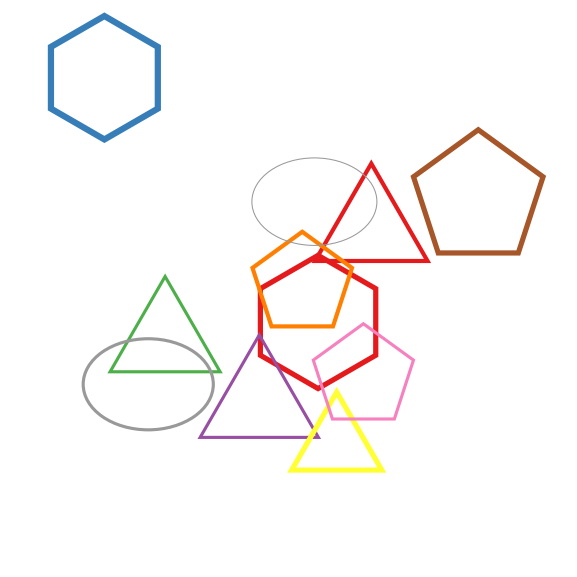[{"shape": "hexagon", "thickness": 2.5, "radius": 0.58, "center": [0.551, 0.442]}, {"shape": "triangle", "thickness": 2, "radius": 0.56, "center": [0.643, 0.603]}, {"shape": "hexagon", "thickness": 3, "radius": 0.53, "center": [0.181, 0.865]}, {"shape": "triangle", "thickness": 1.5, "radius": 0.55, "center": [0.286, 0.41]}, {"shape": "triangle", "thickness": 1.5, "radius": 0.59, "center": [0.449, 0.301]}, {"shape": "pentagon", "thickness": 2, "radius": 0.45, "center": [0.523, 0.507]}, {"shape": "triangle", "thickness": 2.5, "radius": 0.45, "center": [0.583, 0.23]}, {"shape": "pentagon", "thickness": 2.5, "radius": 0.59, "center": [0.828, 0.657]}, {"shape": "pentagon", "thickness": 1.5, "radius": 0.46, "center": [0.629, 0.347]}, {"shape": "oval", "thickness": 1.5, "radius": 0.56, "center": [0.257, 0.334]}, {"shape": "oval", "thickness": 0.5, "radius": 0.54, "center": [0.544, 0.65]}]